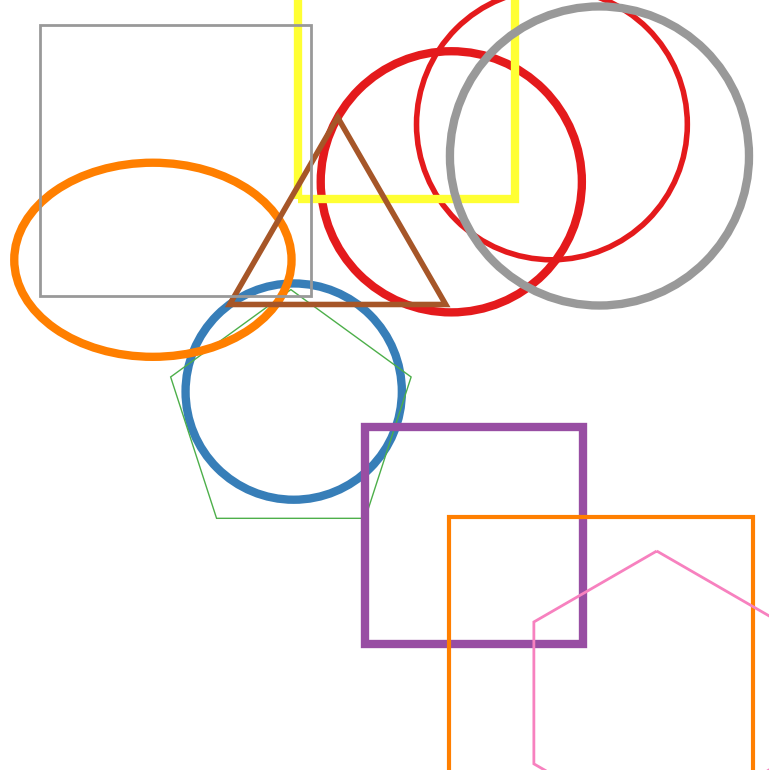[{"shape": "circle", "thickness": 2, "radius": 0.88, "center": [0.717, 0.838]}, {"shape": "circle", "thickness": 3, "radius": 0.85, "center": [0.586, 0.764]}, {"shape": "circle", "thickness": 3, "radius": 0.7, "center": [0.381, 0.491]}, {"shape": "pentagon", "thickness": 0.5, "radius": 0.82, "center": [0.378, 0.46]}, {"shape": "square", "thickness": 3, "radius": 0.71, "center": [0.615, 0.305]}, {"shape": "oval", "thickness": 3, "radius": 0.9, "center": [0.199, 0.663]}, {"shape": "square", "thickness": 1.5, "radius": 0.99, "center": [0.781, 0.131]}, {"shape": "square", "thickness": 3, "radius": 0.7, "center": [0.528, 0.882]}, {"shape": "triangle", "thickness": 2, "radius": 0.81, "center": [0.439, 0.686]}, {"shape": "hexagon", "thickness": 1, "radius": 0.92, "center": [0.853, 0.1]}, {"shape": "square", "thickness": 1, "radius": 0.88, "center": [0.228, 0.792]}, {"shape": "circle", "thickness": 3, "radius": 0.97, "center": [0.779, 0.797]}]